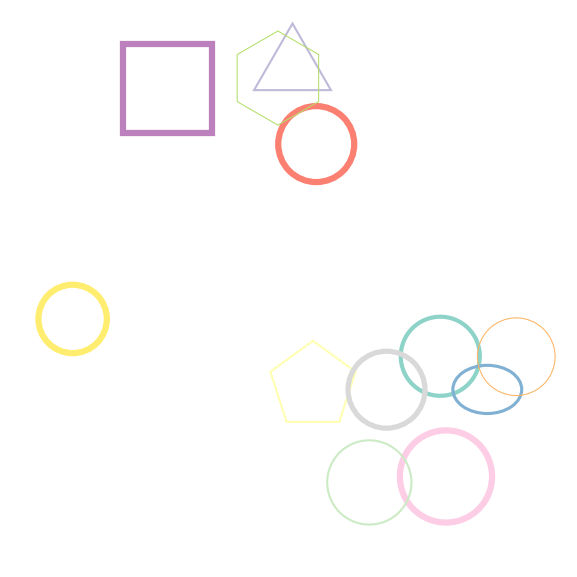[{"shape": "circle", "thickness": 2, "radius": 0.34, "center": [0.762, 0.382]}, {"shape": "pentagon", "thickness": 1, "radius": 0.39, "center": [0.542, 0.331]}, {"shape": "triangle", "thickness": 1, "radius": 0.38, "center": [0.506, 0.882]}, {"shape": "circle", "thickness": 3, "radius": 0.33, "center": [0.548, 0.75]}, {"shape": "oval", "thickness": 1.5, "radius": 0.3, "center": [0.844, 0.325]}, {"shape": "circle", "thickness": 0.5, "radius": 0.34, "center": [0.894, 0.381]}, {"shape": "hexagon", "thickness": 0.5, "radius": 0.41, "center": [0.481, 0.864]}, {"shape": "circle", "thickness": 3, "radius": 0.4, "center": [0.772, 0.174]}, {"shape": "circle", "thickness": 2.5, "radius": 0.33, "center": [0.669, 0.324]}, {"shape": "square", "thickness": 3, "radius": 0.38, "center": [0.29, 0.846]}, {"shape": "circle", "thickness": 1, "radius": 0.36, "center": [0.64, 0.164]}, {"shape": "circle", "thickness": 3, "radius": 0.3, "center": [0.126, 0.447]}]